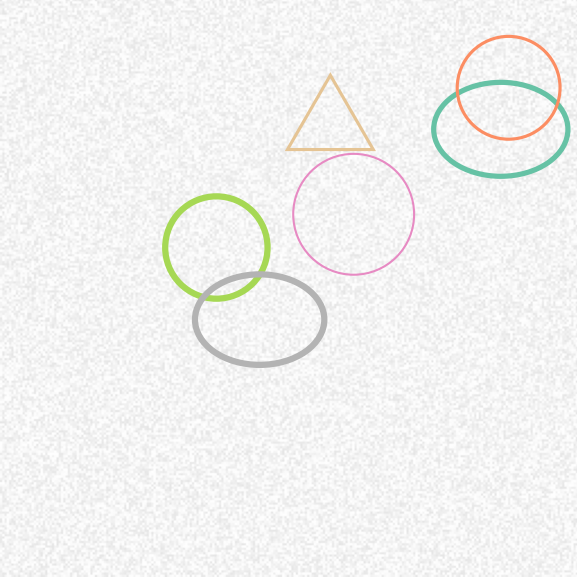[{"shape": "oval", "thickness": 2.5, "radius": 0.58, "center": [0.867, 0.775]}, {"shape": "circle", "thickness": 1.5, "radius": 0.45, "center": [0.881, 0.847]}, {"shape": "circle", "thickness": 1, "radius": 0.52, "center": [0.612, 0.628]}, {"shape": "circle", "thickness": 3, "radius": 0.44, "center": [0.375, 0.571]}, {"shape": "triangle", "thickness": 1.5, "radius": 0.43, "center": [0.572, 0.783]}, {"shape": "oval", "thickness": 3, "radius": 0.56, "center": [0.45, 0.446]}]